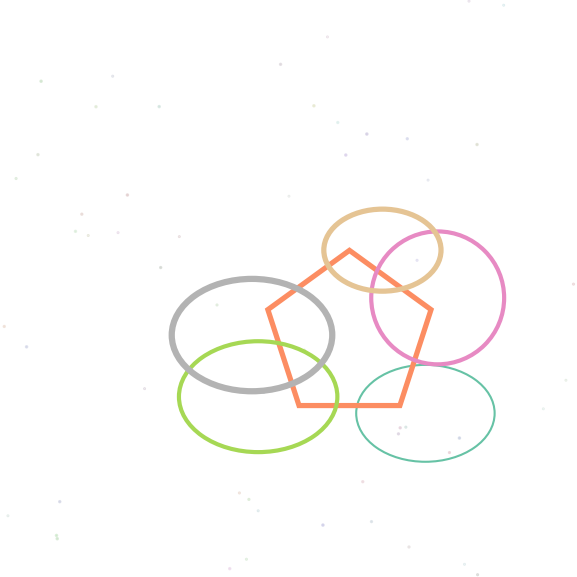[{"shape": "oval", "thickness": 1, "radius": 0.6, "center": [0.737, 0.283]}, {"shape": "pentagon", "thickness": 2.5, "radius": 0.74, "center": [0.605, 0.417]}, {"shape": "circle", "thickness": 2, "radius": 0.58, "center": [0.758, 0.483]}, {"shape": "oval", "thickness": 2, "radius": 0.69, "center": [0.447, 0.312]}, {"shape": "oval", "thickness": 2.5, "radius": 0.51, "center": [0.662, 0.566]}, {"shape": "oval", "thickness": 3, "radius": 0.69, "center": [0.436, 0.419]}]